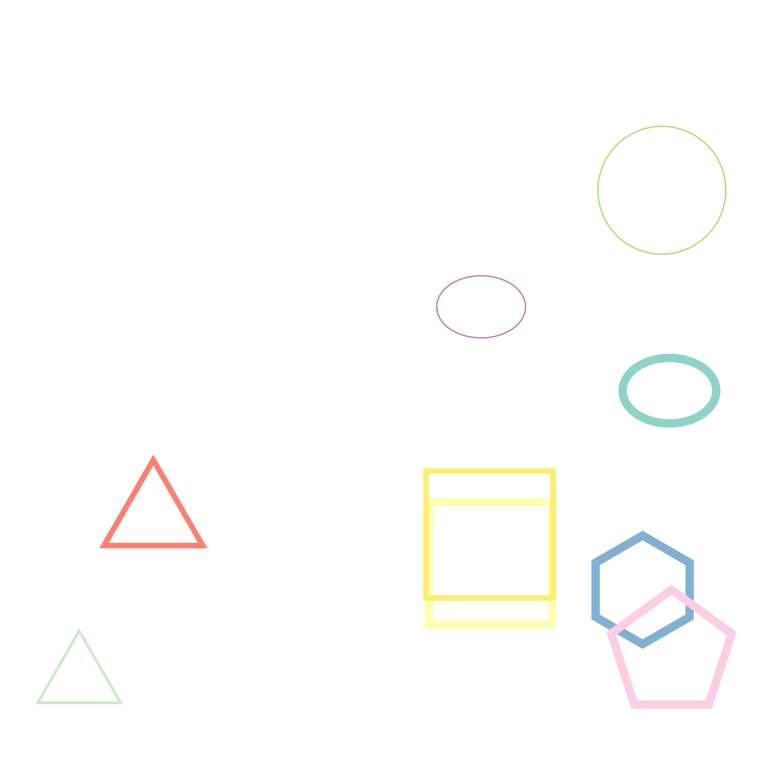[{"shape": "oval", "thickness": 3, "radius": 0.3, "center": [0.869, 0.493]}, {"shape": "square", "thickness": 3, "radius": 0.4, "center": [0.637, 0.268]}, {"shape": "triangle", "thickness": 2, "radius": 0.37, "center": [0.199, 0.329]}, {"shape": "hexagon", "thickness": 3, "radius": 0.35, "center": [0.835, 0.234]}, {"shape": "circle", "thickness": 0.5, "radius": 0.42, "center": [0.86, 0.753]}, {"shape": "pentagon", "thickness": 3, "radius": 0.41, "center": [0.872, 0.152]}, {"shape": "oval", "thickness": 0.5, "radius": 0.29, "center": [0.625, 0.601]}, {"shape": "triangle", "thickness": 1, "radius": 0.31, "center": [0.103, 0.118]}, {"shape": "square", "thickness": 2, "radius": 0.41, "center": [0.636, 0.306]}]